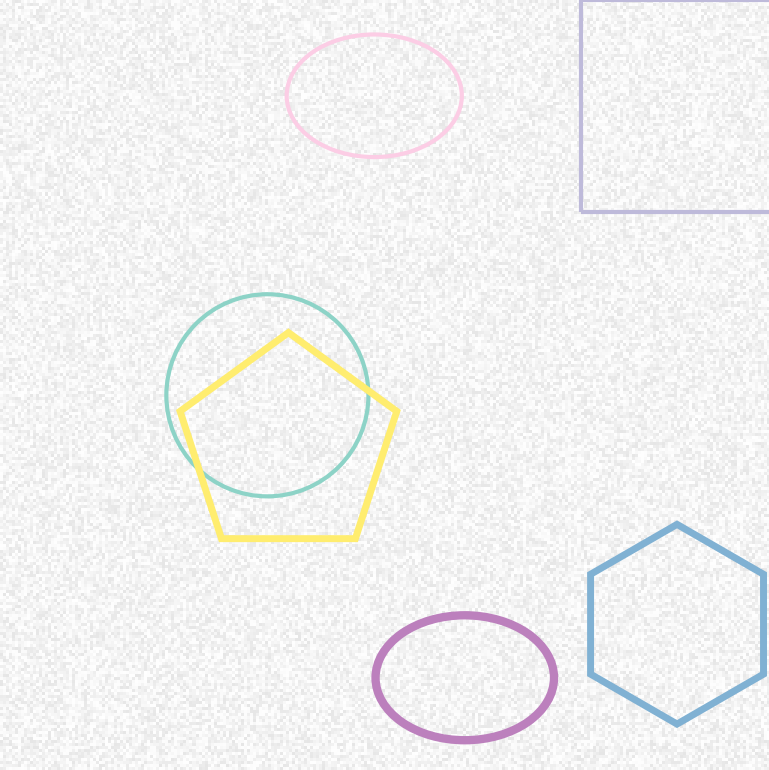[{"shape": "circle", "thickness": 1.5, "radius": 0.66, "center": [0.347, 0.487]}, {"shape": "square", "thickness": 1.5, "radius": 0.69, "center": [0.892, 0.863]}, {"shape": "hexagon", "thickness": 2.5, "radius": 0.65, "center": [0.879, 0.189]}, {"shape": "oval", "thickness": 1.5, "radius": 0.57, "center": [0.486, 0.876]}, {"shape": "oval", "thickness": 3, "radius": 0.58, "center": [0.604, 0.12]}, {"shape": "pentagon", "thickness": 2.5, "radius": 0.74, "center": [0.375, 0.42]}]